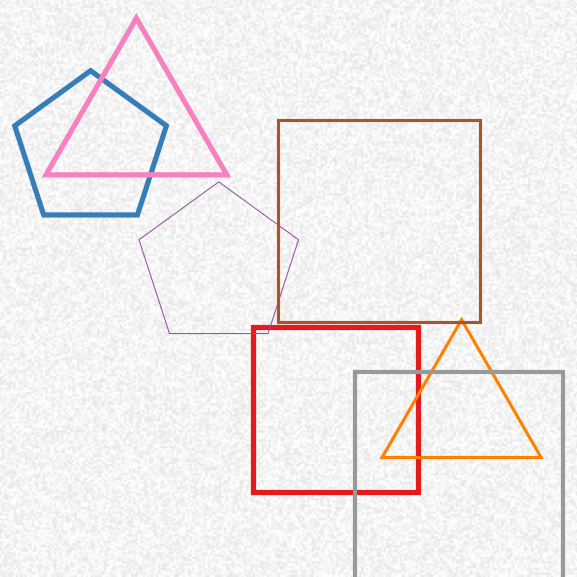[{"shape": "square", "thickness": 2.5, "radius": 0.71, "center": [0.582, 0.29]}, {"shape": "pentagon", "thickness": 2.5, "radius": 0.69, "center": [0.157, 0.739]}, {"shape": "pentagon", "thickness": 0.5, "radius": 0.73, "center": [0.379, 0.539]}, {"shape": "triangle", "thickness": 1.5, "radius": 0.8, "center": [0.799, 0.286]}, {"shape": "square", "thickness": 1.5, "radius": 0.87, "center": [0.657, 0.616]}, {"shape": "triangle", "thickness": 2.5, "radius": 0.9, "center": [0.236, 0.787]}, {"shape": "square", "thickness": 2, "radius": 0.9, "center": [0.795, 0.175]}]